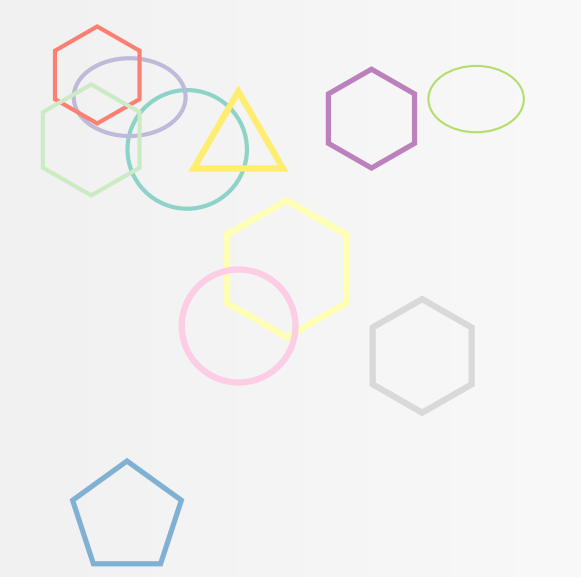[{"shape": "circle", "thickness": 2, "radius": 0.51, "center": [0.322, 0.74]}, {"shape": "hexagon", "thickness": 3, "radius": 0.59, "center": [0.493, 0.534]}, {"shape": "oval", "thickness": 2, "radius": 0.48, "center": [0.223, 0.831]}, {"shape": "hexagon", "thickness": 2, "radius": 0.42, "center": [0.167, 0.869]}, {"shape": "pentagon", "thickness": 2.5, "radius": 0.49, "center": [0.218, 0.102]}, {"shape": "oval", "thickness": 1, "radius": 0.41, "center": [0.819, 0.828]}, {"shape": "circle", "thickness": 3, "radius": 0.49, "center": [0.411, 0.435]}, {"shape": "hexagon", "thickness": 3, "radius": 0.49, "center": [0.726, 0.383]}, {"shape": "hexagon", "thickness": 2.5, "radius": 0.43, "center": [0.639, 0.794]}, {"shape": "hexagon", "thickness": 2, "radius": 0.48, "center": [0.157, 0.757]}, {"shape": "triangle", "thickness": 3, "radius": 0.44, "center": [0.41, 0.752]}]